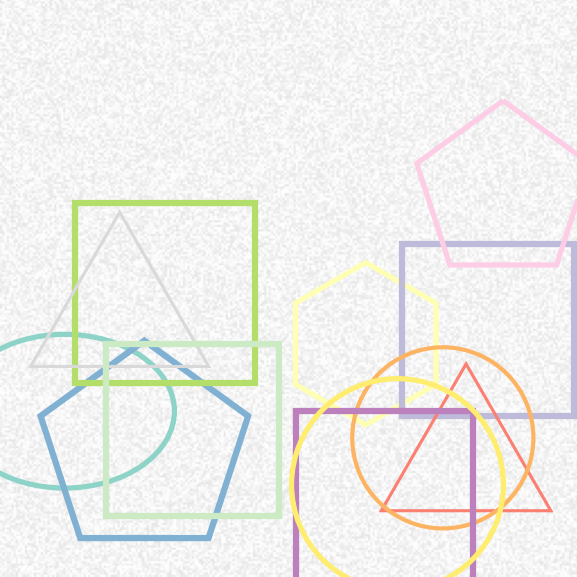[{"shape": "oval", "thickness": 2.5, "radius": 0.95, "center": [0.112, 0.287]}, {"shape": "hexagon", "thickness": 2.5, "radius": 0.7, "center": [0.633, 0.404]}, {"shape": "square", "thickness": 3, "radius": 0.74, "center": [0.845, 0.428]}, {"shape": "triangle", "thickness": 1.5, "radius": 0.85, "center": [0.807, 0.199]}, {"shape": "pentagon", "thickness": 3, "radius": 0.94, "center": [0.25, 0.22]}, {"shape": "circle", "thickness": 2, "radius": 0.78, "center": [0.767, 0.241]}, {"shape": "square", "thickness": 3, "radius": 0.78, "center": [0.286, 0.491]}, {"shape": "pentagon", "thickness": 2.5, "radius": 0.79, "center": [0.871, 0.668]}, {"shape": "triangle", "thickness": 1.5, "radius": 0.89, "center": [0.207, 0.454]}, {"shape": "square", "thickness": 3, "radius": 0.77, "center": [0.666, 0.134]}, {"shape": "square", "thickness": 3, "radius": 0.75, "center": [0.333, 0.255]}, {"shape": "circle", "thickness": 2.5, "radius": 0.92, "center": [0.688, 0.16]}]